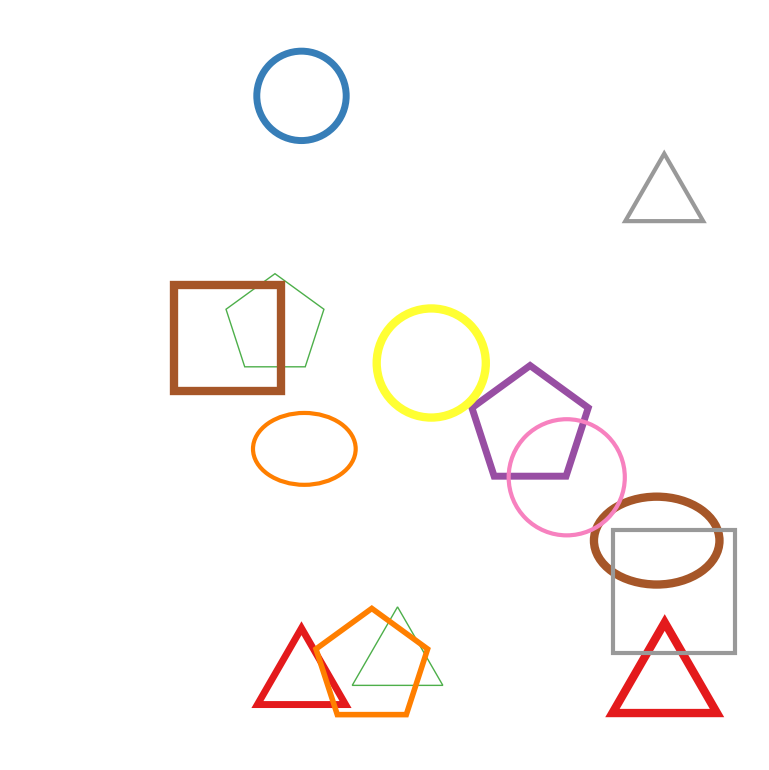[{"shape": "triangle", "thickness": 2.5, "radius": 0.33, "center": [0.392, 0.118]}, {"shape": "triangle", "thickness": 3, "radius": 0.39, "center": [0.863, 0.113]}, {"shape": "circle", "thickness": 2.5, "radius": 0.29, "center": [0.392, 0.876]}, {"shape": "pentagon", "thickness": 0.5, "radius": 0.33, "center": [0.357, 0.578]}, {"shape": "triangle", "thickness": 0.5, "radius": 0.34, "center": [0.516, 0.144]}, {"shape": "pentagon", "thickness": 2.5, "radius": 0.4, "center": [0.688, 0.446]}, {"shape": "oval", "thickness": 1.5, "radius": 0.33, "center": [0.395, 0.417]}, {"shape": "pentagon", "thickness": 2, "radius": 0.38, "center": [0.483, 0.134]}, {"shape": "circle", "thickness": 3, "radius": 0.35, "center": [0.56, 0.529]}, {"shape": "oval", "thickness": 3, "radius": 0.41, "center": [0.853, 0.298]}, {"shape": "square", "thickness": 3, "radius": 0.35, "center": [0.295, 0.561]}, {"shape": "circle", "thickness": 1.5, "radius": 0.38, "center": [0.736, 0.38]}, {"shape": "triangle", "thickness": 1.5, "radius": 0.29, "center": [0.863, 0.742]}, {"shape": "square", "thickness": 1.5, "radius": 0.4, "center": [0.875, 0.232]}]